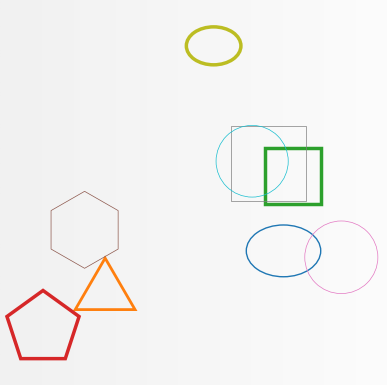[{"shape": "oval", "thickness": 1, "radius": 0.48, "center": [0.732, 0.348]}, {"shape": "triangle", "thickness": 2, "radius": 0.45, "center": [0.271, 0.24]}, {"shape": "square", "thickness": 2.5, "radius": 0.36, "center": [0.757, 0.543]}, {"shape": "pentagon", "thickness": 2.5, "radius": 0.49, "center": [0.111, 0.148]}, {"shape": "hexagon", "thickness": 0.5, "radius": 0.5, "center": [0.218, 0.403]}, {"shape": "circle", "thickness": 0.5, "radius": 0.47, "center": [0.881, 0.332]}, {"shape": "square", "thickness": 0.5, "radius": 0.49, "center": [0.692, 0.574]}, {"shape": "oval", "thickness": 2.5, "radius": 0.35, "center": [0.551, 0.881]}, {"shape": "circle", "thickness": 0.5, "radius": 0.47, "center": [0.651, 0.581]}]